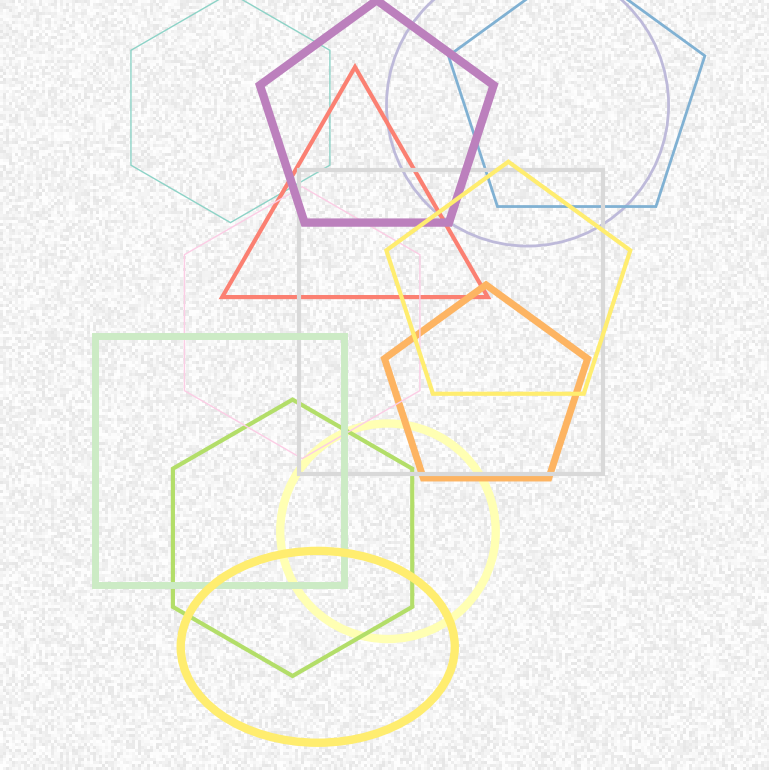[{"shape": "hexagon", "thickness": 0.5, "radius": 0.75, "center": [0.299, 0.86]}, {"shape": "circle", "thickness": 3, "radius": 0.7, "center": [0.504, 0.31]}, {"shape": "circle", "thickness": 1, "radius": 0.92, "center": [0.685, 0.864]}, {"shape": "triangle", "thickness": 1.5, "radius": 1.0, "center": [0.461, 0.714]}, {"shape": "pentagon", "thickness": 1, "radius": 0.88, "center": [0.749, 0.873]}, {"shape": "pentagon", "thickness": 2.5, "radius": 0.69, "center": [0.631, 0.491]}, {"shape": "hexagon", "thickness": 1.5, "radius": 0.9, "center": [0.38, 0.302]}, {"shape": "hexagon", "thickness": 0.5, "radius": 0.88, "center": [0.392, 0.581]}, {"shape": "square", "thickness": 1.5, "radius": 0.99, "center": [0.586, 0.582]}, {"shape": "pentagon", "thickness": 3, "radius": 0.8, "center": [0.489, 0.84]}, {"shape": "square", "thickness": 2.5, "radius": 0.81, "center": [0.285, 0.402]}, {"shape": "oval", "thickness": 3, "radius": 0.89, "center": [0.413, 0.16]}, {"shape": "pentagon", "thickness": 1.5, "radius": 0.83, "center": [0.66, 0.623]}]